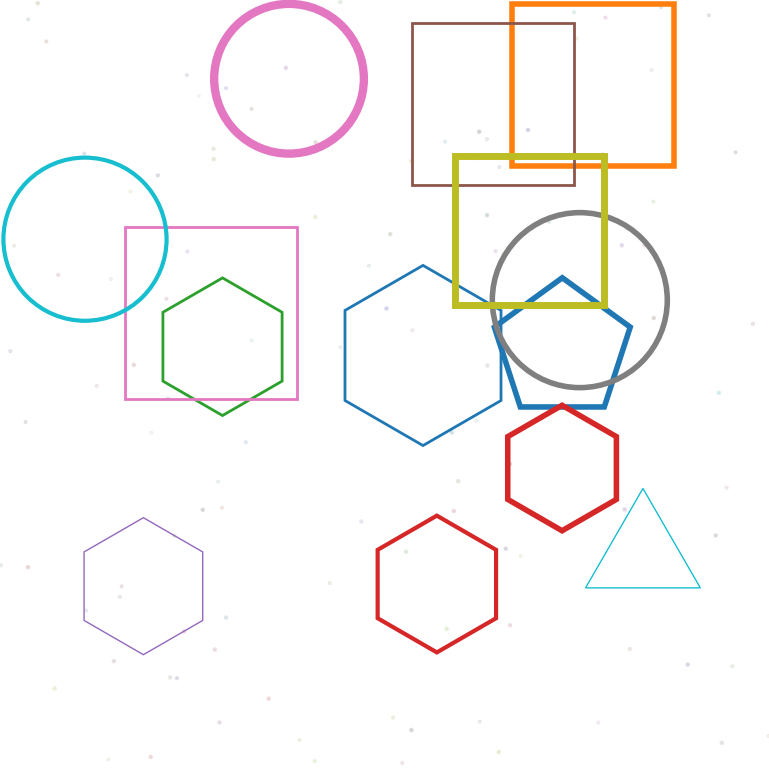[{"shape": "hexagon", "thickness": 1, "radius": 0.58, "center": [0.549, 0.538]}, {"shape": "pentagon", "thickness": 2, "radius": 0.46, "center": [0.73, 0.547]}, {"shape": "square", "thickness": 2, "radius": 0.53, "center": [0.77, 0.89]}, {"shape": "hexagon", "thickness": 1, "radius": 0.45, "center": [0.289, 0.55]}, {"shape": "hexagon", "thickness": 1.5, "radius": 0.44, "center": [0.567, 0.242]}, {"shape": "hexagon", "thickness": 2, "radius": 0.41, "center": [0.73, 0.392]}, {"shape": "hexagon", "thickness": 0.5, "radius": 0.44, "center": [0.186, 0.239]}, {"shape": "square", "thickness": 1, "radius": 0.53, "center": [0.64, 0.865]}, {"shape": "square", "thickness": 1, "radius": 0.56, "center": [0.274, 0.594]}, {"shape": "circle", "thickness": 3, "radius": 0.49, "center": [0.375, 0.898]}, {"shape": "circle", "thickness": 2, "radius": 0.57, "center": [0.753, 0.61]}, {"shape": "square", "thickness": 2.5, "radius": 0.48, "center": [0.687, 0.701]}, {"shape": "triangle", "thickness": 0.5, "radius": 0.43, "center": [0.835, 0.28]}, {"shape": "circle", "thickness": 1.5, "radius": 0.53, "center": [0.11, 0.689]}]